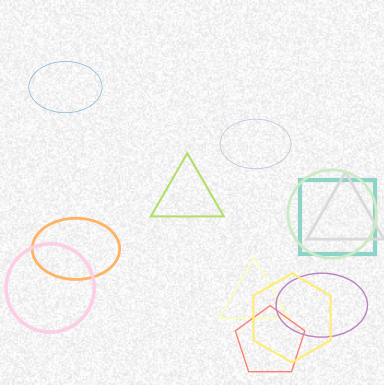[{"shape": "square", "thickness": 3, "radius": 0.48, "center": [0.877, 0.436]}, {"shape": "triangle", "thickness": 1, "radius": 0.52, "center": [0.66, 0.226]}, {"shape": "oval", "thickness": 0.5, "radius": 0.46, "center": [0.664, 0.626]}, {"shape": "pentagon", "thickness": 1, "radius": 0.47, "center": [0.701, 0.111]}, {"shape": "oval", "thickness": 0.5, "radius": 0.48, "center": [0.17, 0.774]}, {"shape": "oval", "thickness": 2, "radius": 0.57, "center": [0.197, 0.354]}, {"shape": "triangle", "thickness": 1.5, "radius": 0.55, "center": [0.487, 0.493]}, {"shape": "circle", "thickness": 2.5, "radius": 0.57, "center": [0.13, 0.252]}, {"shape": "triangle", "thickness": 2, "radius": 0.58, "center": [0.897, 0.437]}, {"shape": "oval", "thickness": 1, "radius": 0.59, "center": [0.836, 0.207]}, {"shape": "circle", "thickness": 2, "radius": 0.57, "center": [0.863, 0.444]}, {"shape": "hexagon", "thickness": 1.5, "radius": 0.58, "center": [0.758, 0.174]}]